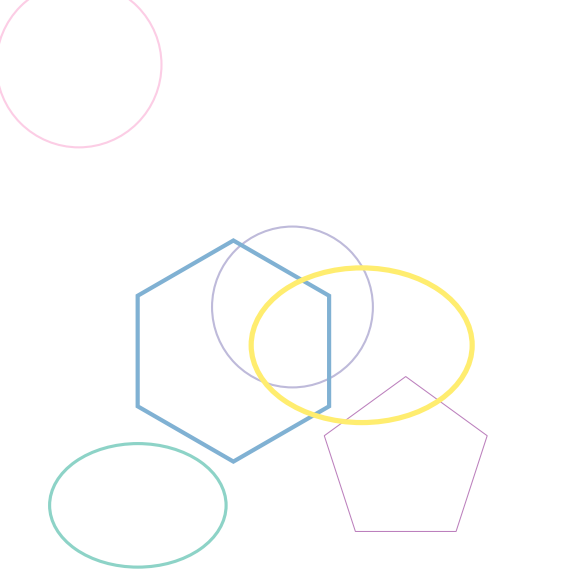[{"shape": "oval", "thickness": 1.5, "radius": 0.76, "center": [0.239, 0.124]}, {"shape": "circle", "thickness": 1, "radius": 0.7, "center": [0.506, 0.468]}, {"shape": "hexagon", "thickness": 2, "radius": 0.96, "center": [0.404, 0.391]}, {"shape": "circle", "thickness": 1, "radius": 0.71, "center": [0.137, 0.887]}, {"shape": "pentagon", "thickness": 0.5, "radius": 0.74, "center": [0.703, 0.199]}, {"shape": "oval", "thickness": 2.5, "radius": 0.96, "center": [0.626, 0.401]}]